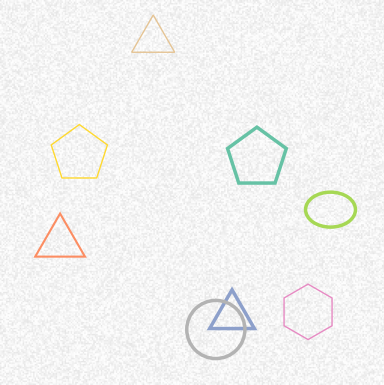[{"shape": "pentagon", "thickness": 2.5, "radius": 0.4, "center": [0.667, 0.589]}, {"shape": "triangle", "thickness": 1.5, "radius": 0.37, "center": [0.156, 0.371]}, {"shape": "triangle", "thickness": 2.5, "radius": 0.34, "center": [0.603, 0.18]}, {"shape": "hexagon", "thickness": 1, "radius": 0.36, "center": [0.8, 0.19]}, {"shape": "oval", "thickness": 2.5, "radius": 0.32, "center": [0.859, 0.456]}, {"shape": "pentagon", "thickness": 1, "radius": 0.38, "center": [0.206, 0.6]}, {"shape": "triangle", "thickness": 1, "radius": 0.32, "center": [0.398, 0.897]}, {"shape": "circle", "thickness": 2.5, "radius": 0.38, "center": [0.561, 0.144]}]